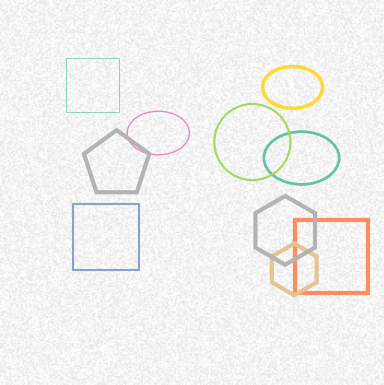[{"shape": "oval", "thickness": 2, "radius": 0.49, "center": [0.783, 0.59]}, {"shape": "square", "thickness": 0.5, "radius": 0.35, "center": [0.24, 0.779]}, {"shape": "square", "thickness": 3, "radius": 0.47, "center": [0.861, 0.334]}, {"shape": "square", "thickness": 1.5, "radius": 0.43, "center": [0.276, 0.385]}, {"shape": "oval", "thickness": 1, "radius": 0.4, "center": [0.411, 0.654]}, {"shape": "circle", "thickness": 1.5, "radius": 0.49, "center": [0.656, 0.631]}, {"shape": "oval", "thickness": 2.5, "radius": 0.39, "center": [0.76, 0.773]}, {"shape": "hexagon", "thickness": 3, "radius": 0.34, "center": [0.764, 0.3]}, {"shape": "pentagon", "thickness": 3, "radius": 0.45, "center": [0.303, 0.573]}, {"shape": "hexagon", "thickness": 3, "radius": 0.45, "center": [0.741, 0.402]}]